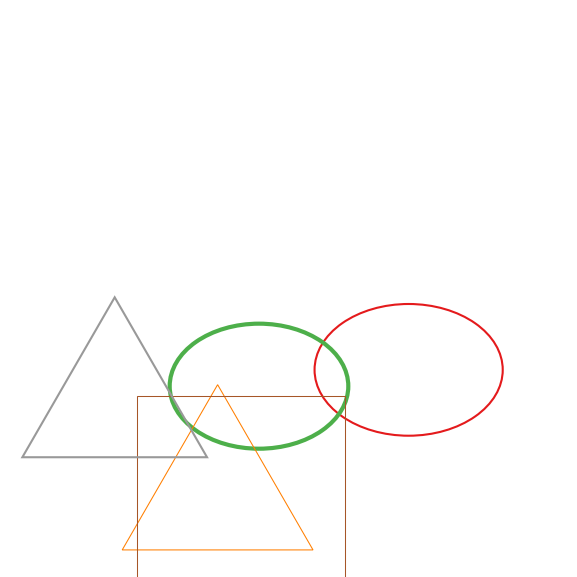[{"shape": "oval", "thickness": 1, "radius": 0.81, "center": [0.708, 0.359]}, {"shape": "oval", "thickness": 2, "radius": 0.77, "center": [0.448, 0.33]}, {"shape": "triangle", "thickness": 0.5, "radius": 0.95, "center": [0.377, 0.142]}, {"shape": "square", "thickness": 0.5, "radius": 0.9, "center": [0.417, 0.133]}, {"shape": "triangle", "thickness": 1, "radius": 0.92, "center": [0.199, 0.3]}]